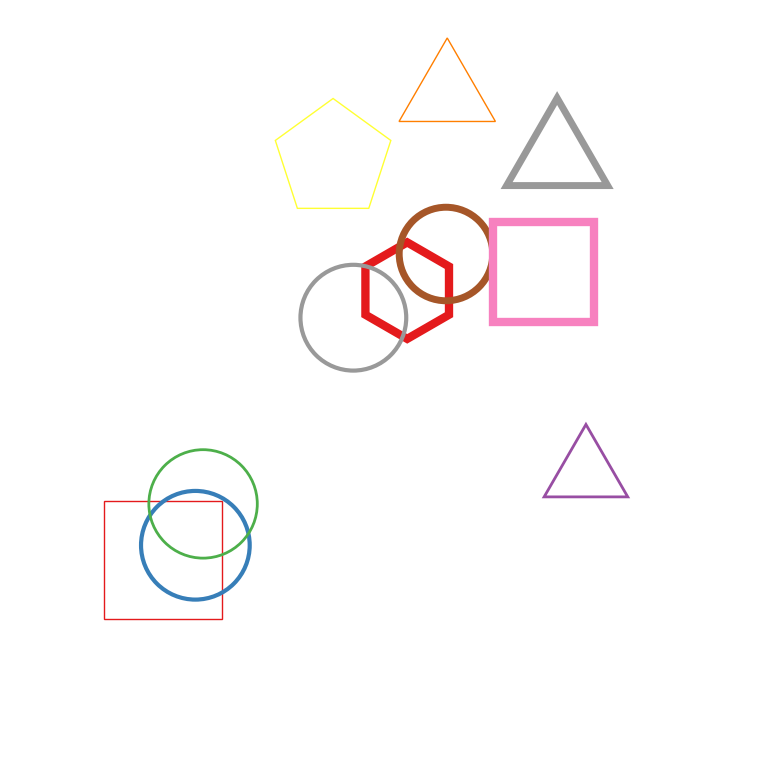[{"shape": "square", "thickness": 0.5, "radius": 0.38, "center": [0.211, 0.273]}, {"shape": "hexagon", "thickness": 3, "radius": 0.31, "center": [0.529, 0.623]}, {"shape": "circle", "thickness": 1.5, "radius": 0.35, "center": [0.254, 0.292]}, {"shape": "circle", "thickness": 1, "radius": 0.35, "center": [0.264, 0.346]}, {"shape": "triangle", "thickness": 1, "radius": 0.31, "center": [0.761, 0.386]}, {"shape": "triangle", "thickness": 0.5, "radius": 0.36, "center": [0.581, 0.878]}, {"shape": "pentagon", "thickness": 0.5, "radius": 0.39, "center": [0.433, 0.793]}, {"shape": "circle", "thickness": 2.5, "radius": 0.3, "center": [0.579, 0.67]}, {"shape": "square", "thickness": 3, "radius": 0.33, "center": [0.706, 0.647]}, {"shape": "triangle", "thickness": 2.5, "radius": 0.38, "center": [0.724, 0.797]}, {"shape": "circle", "thickness": 1.5, "radius": 0.34, "center": [0.459, 0.587]}]